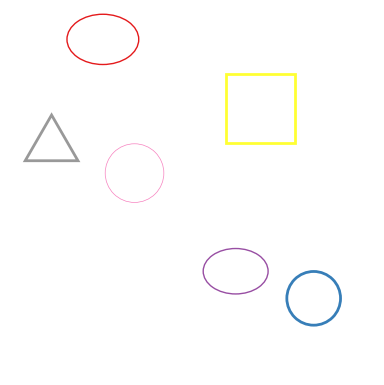[{"shape": "oval", "thickness": 1, "radius": 0.47, "center": [0.267, 0.898]}, {"shape": "circle", "thickness": 2, "radius": 0.35, "center": [0.815, 0.225]}, {"shape": "oval", "thickness": 1, "radius": 0.42, "center": [0.612, 0.295]}, {"shape": "square", "thickness": 2, "radius": 0.45, "center": [0.676, 0.719]}, {"shape": "circle", "thickness": 0.5, "radius": 0.38, "center": [0.349, 0.55]}, {"shape": "triangle", "thickness": 2, "radius": 0.4, "center": [0.134, 0.622]}]